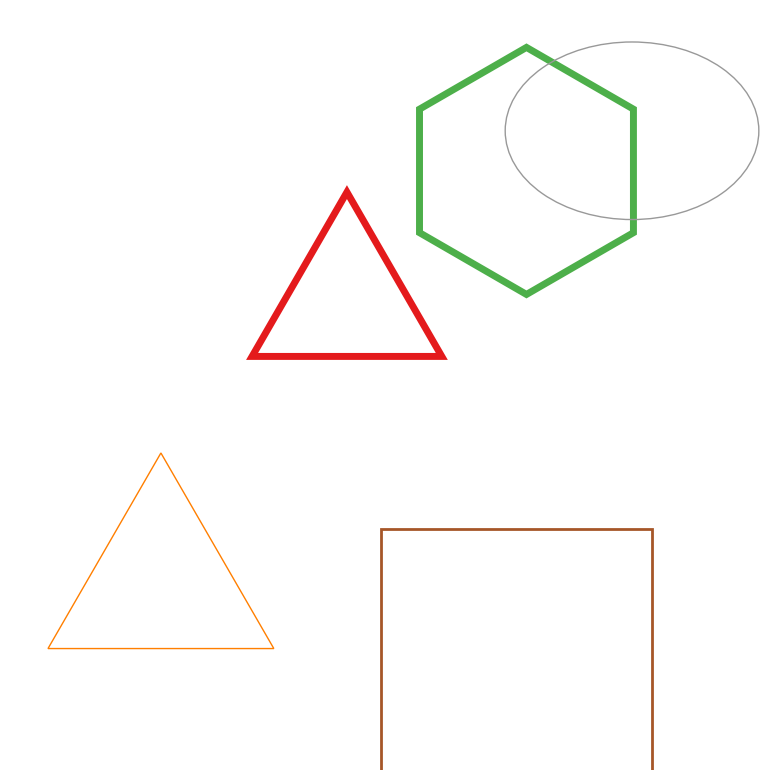[{"shape": "triangle", "thickness": 2.5, "radius": 0.71, "center": [0.451, 0.608]}, {"shape": "hexagon", "thickness": 2.5, "radius": 0.8, "center": [0.684, 0.778]}, {"shape": "triangle", "thickness": 0.5, "radius": 0.85, "center": [0.209, 0.242]}, {"shape": "square", "thickness": 1, "radius": 0.88, "center": [0.67, 0.136]}, {"shape": "oval", "thickness": 0.5, "radius": 0.82, "center": [0.821, 0.83]}]